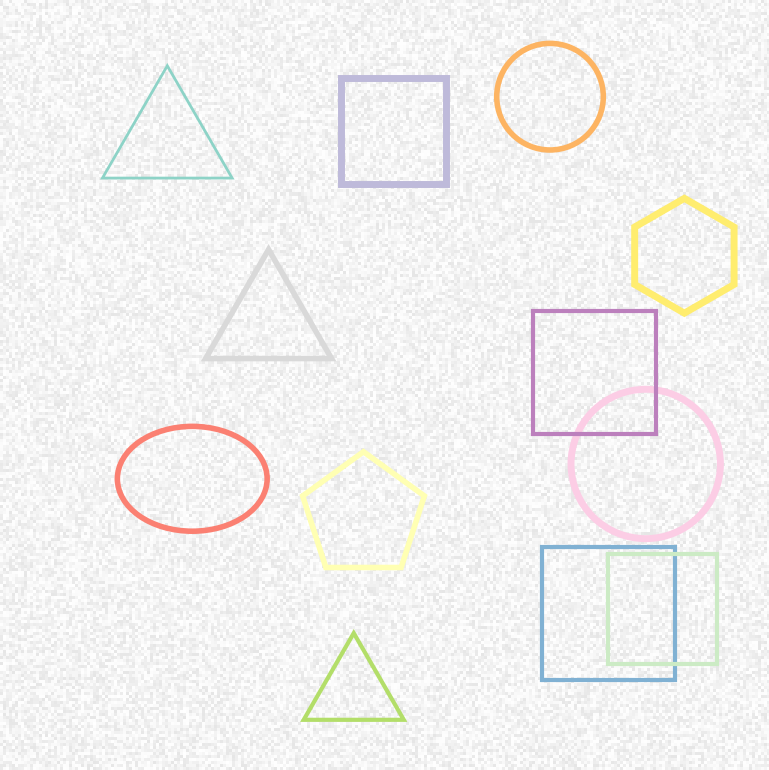[{"shape": "triangle", "thickness": 1, "radius": 0.49, "center": [0.217, 0.817]}, {"shape": "pentagon", "thickness": 2, "radius": 0.42, "center": [0.472, 0.33]}, {"shape": "square", "thickness": 2.5, "radius": 0.34, "center": [0.511, 0.83]}, {"shape": "oval", "thickness": 2, "radius": 0.49, "center": [0.25, 0.378]}, {"shape": "square", "thickness": 1.5, "radius": 0.43, "center": [0.79, 0.203]}, {"shape": "circle", "thickness": 2, "radius": 0.35, "center": [0.714, 0.874]}, {"shape": "triangle", "thickness": 1.5, "radius": 0.38, "center": [0.459, 0.103]}, {"shape": "circle", "thickness": 2.5, "radius": 0.49, "center": [0.839, 0.397]}, {"shape": "triangle", "thickness": 2, "radius": 0.47, "center": [0.349, 0.582]}, {"shape": "square", "thickness": 1.5, "radius": 0.4, "center": [0.772, 0.516]}, {"shape": "square", "thickness": 1.5, "radius": 0.36, "center": [0.86, 0.21]}, {"shape": "hexagon", "thickness": 2.5, "radius": 0.37, "center": [0.889, 0.668]}]